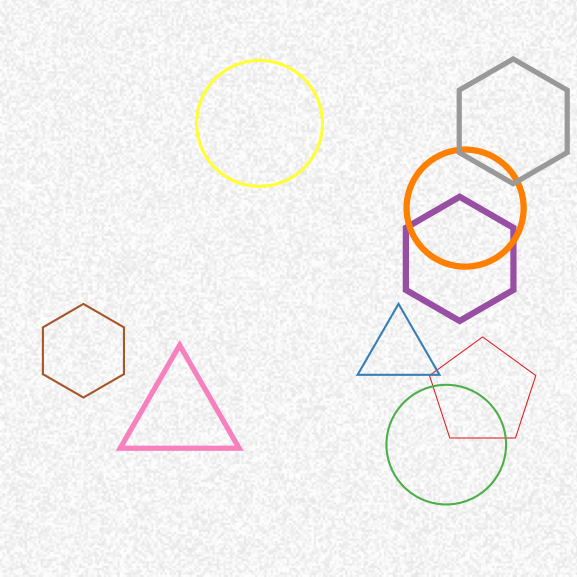[{"shape": "pentagon", "thickness": 0.5, "radius": 0.48, "center": [0.836, 0.319]}, {"shape": "triangle", "thickness": 1, "radius": 0.41, "center": [0.69, 0.391]}, {"shape": "circle", "thickness": 1, "radius": 0.52, "center": [0.773, 0.229]}, {"shape": "hexagon", "thickness": 3, "radius": 0.54, "center": [0.796, 0.551]}, {"shape": "circle", "thickness": 3, "radius": 0.51, "center": [0.805, 0.639]}, {"shape": "circle", "thickness": 1.5, "radius": 0.55, "center": [0.449, 0.786]}, {"shape": "hexagon", "thickness": 1, "radius": 0.41, "center": [0.144, 0.392]}, {"shape": "triangle", "thickness": 2.5, "radius": 0.6, "center": [0.311, 0.282]}, {"shape": "hexagon", "thickness": 2.5, "radius": 0.54, "center": [0.889, 0.789]}]